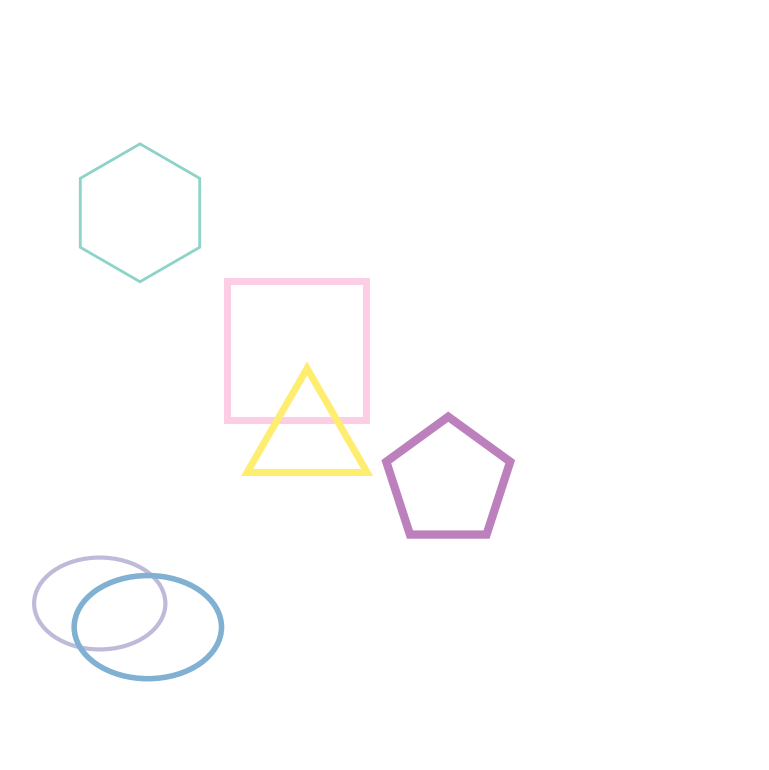[{"shape": "hexagon", "thickness": 1, "radius": 0.45, "center": [0.182, 0.724]}, {"shape": "oval", "thickness": 1.5, "radius": 0.43, "center": [0.13, 0.216]}, {"shape": "oval", "thickness": 2, "radius": 0.48, "center": [0.192, 0.186]}, {"shape": "square", "thickness": 2.5, "radius": 0.45, "center": [0.385, 0.545]}, {"shape": "pentagon", "thickness": 3, "radius": 0.42, "center": [0.582, 0.374]}, {"shape": "triangle", "thickness": 2.5, "radius": 0.45, "center": [0.399, 0.431]}]